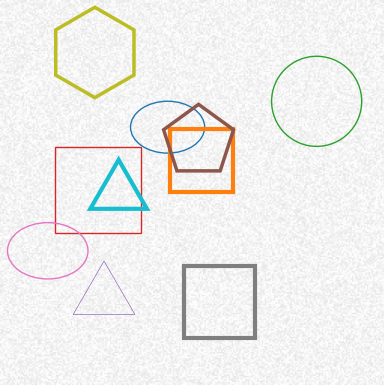[{"shape": "oval", "thickness": 1, "radius": 0.48, "center": [0.435, 0.67]}, {"shape": "square", "thickness": 3, "radius": 0.41, "center": [0.523, 0.583]}, {"shape": "circle", "thickness": 1, "radius": 0.59, "center": [0.822, 0.737]}, {"shape": "square", "thickness": 1, "radius": 0.56, "center": [0.254, 0.505]}, {"shape": "triangle", "thickness": 0.5, "radius": 0.46, "center": [0.27, 0.229]}, {"shape": "pentagon", "thickness": 2.5, "radius": 0.48, "center": [0.516, 0.633]}, {"shape": "oval", "thickness": 1, "radius": 0.52, "center": [0.124, 0.349]}, {"shape": "square", "thickness": 3, "radius": 0.46, "center": [0.571, 0.215]}, {"shape": "hexagon", "thickness": 2.5, "radius": 0.59, "center": [0.246, 0.864]}, {"shape": "triangle", "thickness": 3, "radius": 0.42, "center": [0.308, 0.5]}]